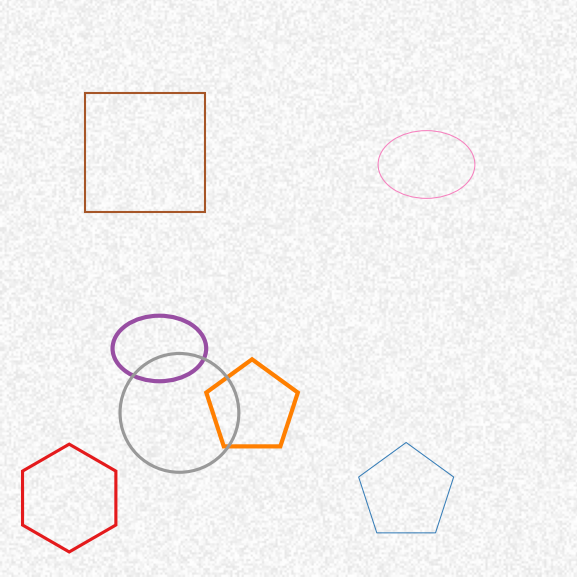[{"shape": "hexagon", "thickness": 1.5, "radius": 0.47, "center": [0.12, 0.137]}, {"shape": "pentagon", "thickness": 0.5, "radius": 0.43, "center": [0.703, 0.146]}, {"shape": "oval", "thickness": 2, "radius": 0.41, "center": [0.276, 0.396]}, {"shape": "pentagon", "thickness": 2, "radius": 0.42, "center": [0.436, 0.294]}, {"shape": "square", "thickness": 1, "radius": 0.52, "center": [0.251, 0.735]}, {"shape": "oval", "thickness": 0.5, "radius": 0.42, "center": [0.738, 0.714]}, {"shape": "circle", "thickness": 1.5, "radius": 0.51, "center": [0.311, 0.284]}]